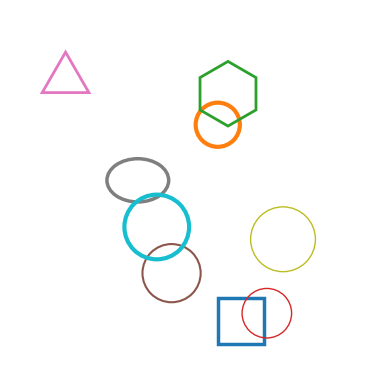[{"shape": "square", "thickness": 2.5, "radius": 0.3, "center": [0.625, 0.166]}, {"shape": "circle", "thickness": 3, "radius": 0.29, "center": [0.566, 0.676]}, {"shape": "hexagon", "thickness": 2, "radius": 0.42, "center": [0.592, 0.757]}, {"shape": "circle", "thickness": 1, "radius": 0.32, "center": [0.693, 0.186]}, {"shape": "circle", "thickness": 1.5, "radius": 0.38, "center": [0.446, 0.291]}, {"shape": "triangle", "thickness": 2, "radius": 0.35, "center": [0.17, 0.795]}, {"shape": "oval", "thickness": 2.5, "radius": 0.4, "center": [0.358, 0.532]}, {"shape": "circle", "thickness": 1, "radius": 0.42, "center": [0.735, 0.379]}, {"shape": "circle", "thickness": 3, "radius": 0.42, "center": [0.407, 0.41]}]